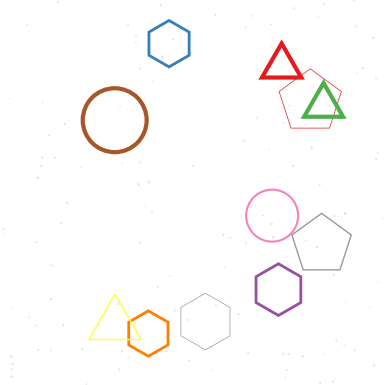[{"shape": "pentagon", "thickness": 0.5, "radius": 0.43, "center": [0.806, 0.736]}, {"shape": "triangle", "thickness": 3, "radius": 0.29, "center": [0.731, 0.828]}, {"shape": "hexagon", "thickness": 2, "radius": 0.3, "center": [0.439, 0.887]}, {"shape": "triangle", "thickness": 3, "radius": 0.29, "center": [0.84, 0.726]}, {"shape": "hexagon", "thickness": 2, "radius": 0.34, "center": [0.723, 0.248]}, {"shape": "hexagon", "thickness": 2, "radius": 0.29, "center": [0.385, 0.134]}, {"shape": "triangle", "thickness": 1, "radius": 0.39, "center": [0.299, 0.157]}, {"shape": "circle", "thickness": 3, "radius": 0.41, "center": [0.298, 0.688]}, {"shape": "circle", "thickness": 1.5, "radius": 0.34, "center": [0.707, 0.44]}, {"shape": "pentagon", "thickness": 1, "radius": 0.41, "center": [0.835, 0.365]}, {"shape": "hexagon", "thickness": 0.5, "radius": 0.37, "center": [0.534, 0.165]}]